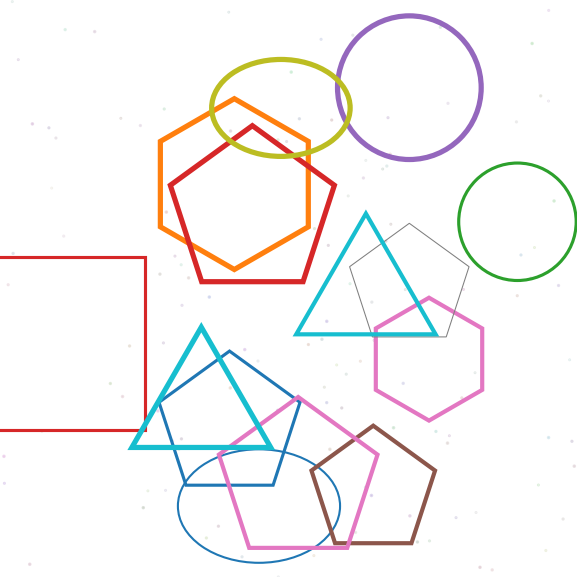[{"shape": "pentagon", "thickness": 1.5, "radius": 0.64, "center": [0.397, 0.263]}, {"shape": "oval", "thickness": 1, "radius": 0.7, "center": [0.448, 0.123]}, {"shape": "hexagon", "thickness": 2.5, "radius": 0.74, "center": [0.406, 0.68]}, {"shape": "circle", "thickness": 1.5, "radius": 0.51, "center": [0.896, 0.615]}, {"shape": "square", "thickness": 1.5, "radius": 0.75, "center": [0.101, 0.404]}, {"shape": "pentagon", "thickness": 2.5, "radius": 0.75, "center": [0.437, 0.632]}, {"shape": "circle", "thickness": 2.5, "radius": 0.62, "center": [0.709, 0.847]}, {"shape": "pentagon", "thickness": 2, "radius": 0.56, "center": [0.646, 0.15]}, {"shape": "hexagon", "thickness": 2, "radius": 0.53, "center": [0.743, 0.377]}, {"shape": "pentagon", "thickness": 2, "radius": 0.72, "center": [0.516, 0.167]}, {"shape": "pentagon", "thickness": 0.5, "radius": 0.54, "center": [0.709, 0.504]}, {"shape": "oval", "thickness": 2.5, "radius": 0.6, "center": [0.486, 0.812]}, {"shape": "triangle", "thickness": 2.5, "radius": 0.69, "center": [0.349, 0.294]}, {"shape": "triangle", "thickness": 2, "radius": 0.7, "center": [0.634, 0.49]}]